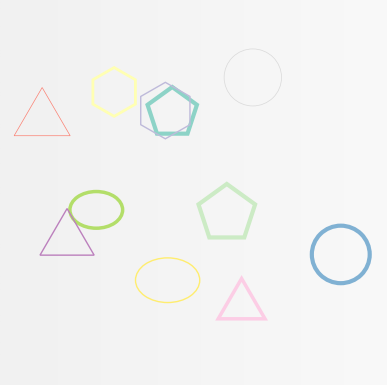[{"shape": "pentagon", "thickness": 3, "radius": 0.33, "center": [0.444, 0.707]}, {"shape": "hexagon", "thickness": 2, "radius": 0.32, "center": [0.295, 0.761]}, {"shape": "hexagon", "thickness": 1, "radius": 0.37, "center": [0.427, 0.713]}, {"shape": "triangle", "thickness": 0.5, "radius": 0.42, "center": [0.109, 0.689]}, {"shape": "circle", "thickness": 3, "radius": 0.37, "center": [0.879, 0.339]}, {"shape": "oval", "thickness": 2.5, "radius": 0.34, "center": [0.248, 0.455]}, {"shape": "triangle", "thickness": 2.5, "radius": 0.35, "center": [0.623, 0.207]}, {"shape": "circle", "thickness": 0.5, "radius": 0.37, "center": [0.652, 0.799]}, {"shape": "triangle", "thickness": 1, "radius": 0.4, "center": [0.173, 0.378]}, {"shape": "pentagon", "thickness": 3, "radius": 0.38, "center": [0.585, 0.445]}, {"shape": "oval", "thickness": 1, "radius": 0.41, "center": [0.433, 0.272]}]